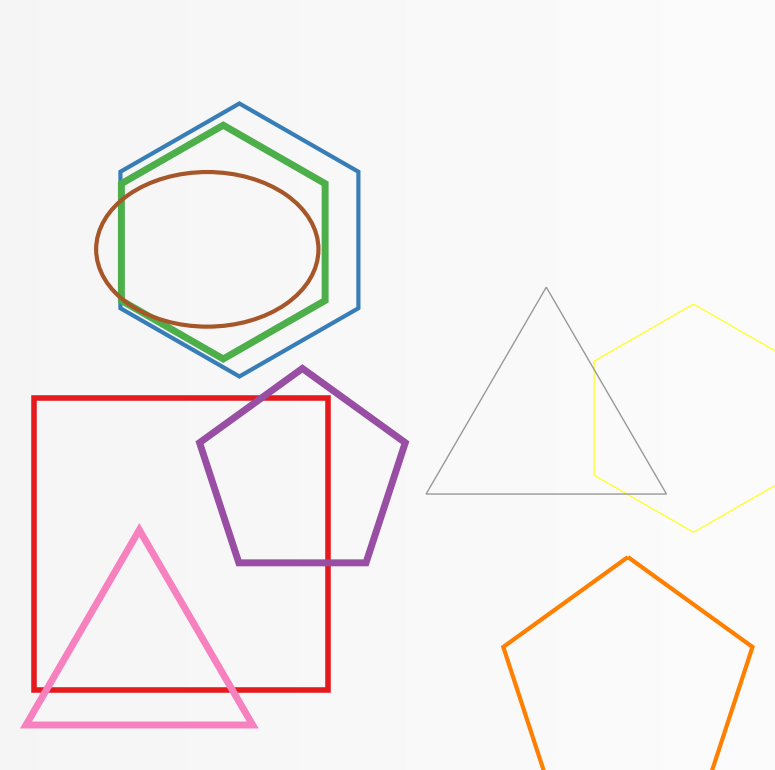[{"shape": "square", "thickness": 2, "radius": 0.95, "center": [0.233, 0.293]}, {"shape": "hexagon", "thickness": 1.5, "radius": 0.89, "center": [0.309, 0.688]}, {"shape": "hexagon", "thickness": 2.5, "radius": 0.76, "center": [0.288, 0.686]}, {"shape": "pentagon", "thickness": 2.5, "radius": 0.7, "center": [0.39, 0.382]}, {"shape": "pentagon", "thickness": 1.5, "radius": 0.85, "center": [0.81, 0.108]}, {"shape": "hexagon", "thickness": 0.5, "radius": 0.74, "center": [0.895, 0.457]}, {"shape": "oval", "thickness": 1.5, "radius": 0.72, "center": [0.267, 0.676]}, {"shape": "triangle", "thickness": 2.5, "radius": 0.84, "center": [0.18, 0.143]}, {"shape": "triangle", "thickness": 0.5, "radius": 0.9, "center": [0.705, 0.448]}]